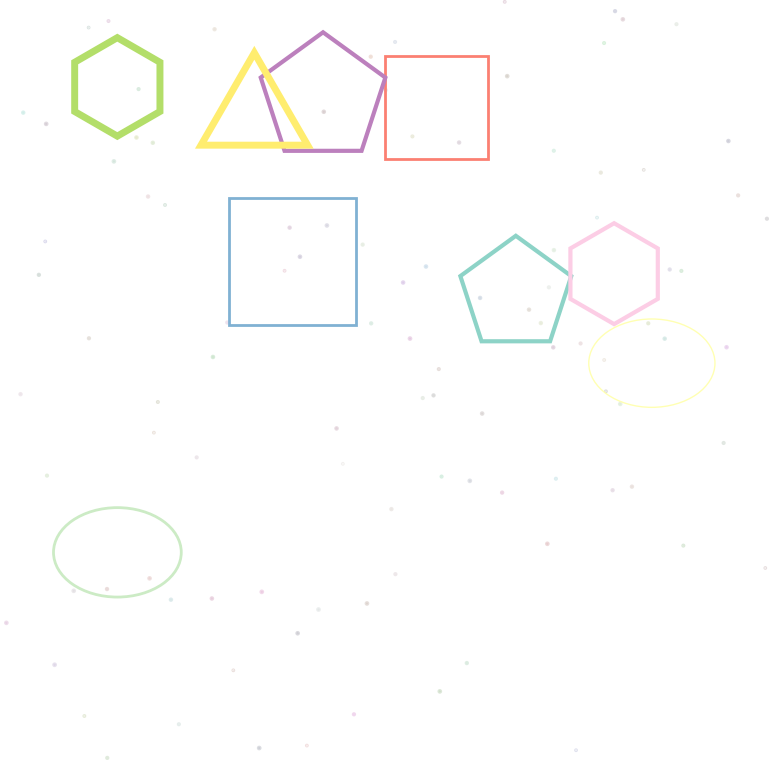[{"shape": "pentagon", "thickness": 1.5, "radius": 0.38, "center": [0.67, 0.618]}, {"shape": "oval", "thickness": 0.5, "radius": 0.41, "center": [0.847, 0.528]}, {"shape": "square", "thickness": 1, "radius": 0.34, "center": [0.567, 0.86]}, {"shape": "square", "thickness": 1, "radius": 0.41, "center": [0.38, 0.66]}, {"shape": "hexagon", "thickness": 2.5, "radius": 0.32, "center": [0.152, 0.887]}, {"shape": "hexagon", "thickness": 1.5, "radius": 0.33, "center": [0.798, 0.645]}, {"shape": "pentagon", "thickness": 1.5, "radius": 0.43, "center": [0.42, 0.873]}, {"shape": "oval", "thickness": 1, "radius": 0.41, "center": [0.152, 0.283]}, {"shape": "triangle", "thickness": 2.5, "radius": 0.4, "center": [0.33, 0.851]}]